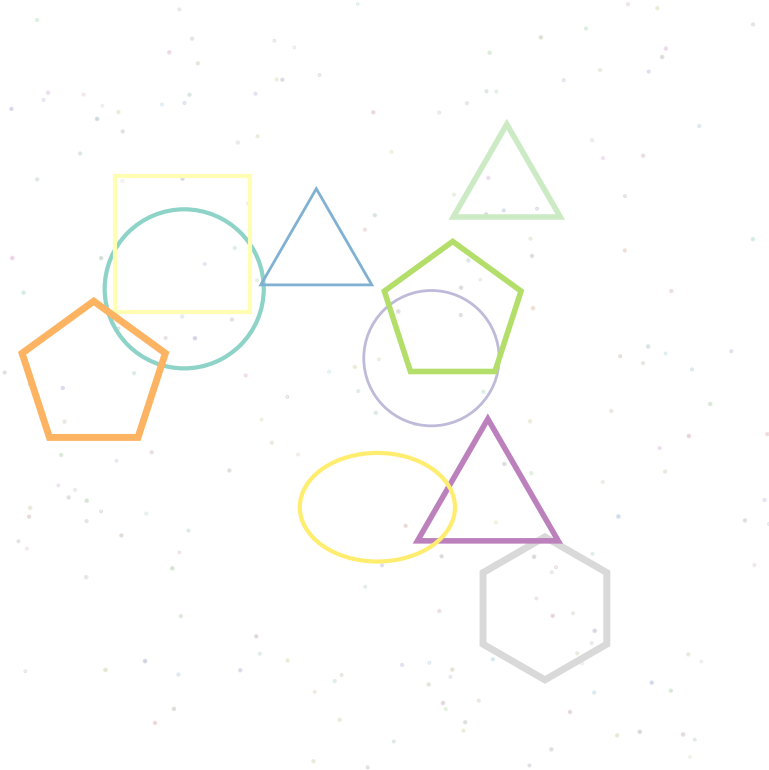[{"shape": "circle", "thickness": 1.5, "radius": 0.52, "center": [0.239, 0.625]}, {"shape": "square", "thickness": 1.5, "radius": 0.44, "center": [0.237, 0.683]}, {"shape": "circle", "thickness": 1, "radius": 0.44, "center": [0.56, 0.535]}, {"shape": "triangle", "thickness": 1, "radius": 0.42, "center": [0.411, 0.672]}, {"shape": "pentagon", "thickness": 2.5, "radius": 0.49, "center": [0.122, 0.511]}, {"shape": "pentagon", "thickness": 2, "radius": 0.47, "center": [0.588, 0.593]}, {"shape": "hexagon", "thickness": 2.5, "radius": 0.46, "center": [0.708, 0.21]}, {"shape": "triangle", "thickness": 2, "radius": 0.53, "center": [0.634, 0.35]}, {"shape": "triangle", "thickness": 2, "radius": 0.4, "center": [0.658, 0.758]}, {"shape": "oval", "thickness": 1.5, "radius": 0.5, "center": [0.49, 0.341]}]